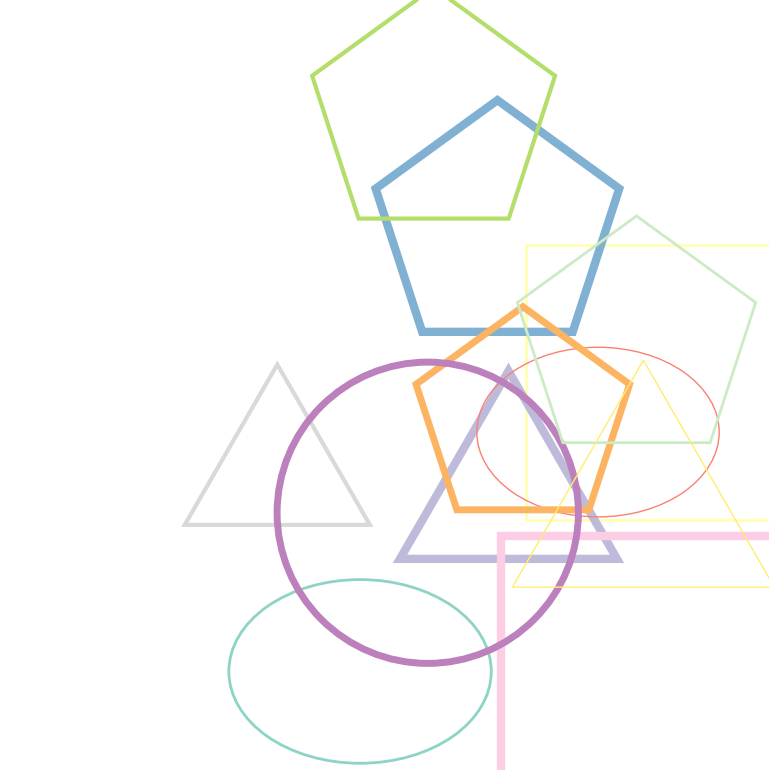[{"shape": "oval", "thickness": 1, "radius": 0.85, "center": [0.468, 0.128]}, {"shape": "square", "thickness": 1, "radius": 0.89, "center": [0.862, 0.504]}, {"shape": "triangle", "thickness": 3, "radius": 0.81, "center": [0.66, 0.356]}, {"shape": "oval", "thickness": 0.5, "radius": 0.79, "center": [0.777, 0.439]}, {"shape": "pentagon", "thickness": 3, "radius": 0.83, "center": [0.646, 0.704]}, {"shape": "pentagon", "thickness": 2.5, "radius": 0.73, "center": [0.679, 0.456]}, {"shape": "pentagon", "thickness": 1.5, "radius": 0.83, "center": [0.563, 0.85]}, {"shape": "square", "thickness": 3, "radius": 0.99, "center": [0.849, 0.105]}, {"shape": "triangle", "thickness": 1.5, "radius": 0.69, "center": [0.36, 0.388]}, {"shape": "circle", "thickness": 2.5, "radius": 0.98, "center": [0.556, 0.334]}, {"shape": "pentagon", "thickness": 1, "radius": 0.81, "center": [0.827, 0.557]}, {"shape": "triangle", "thickness": 0.5, "radius": 0.98, "center": [0.836, 0.336]}]